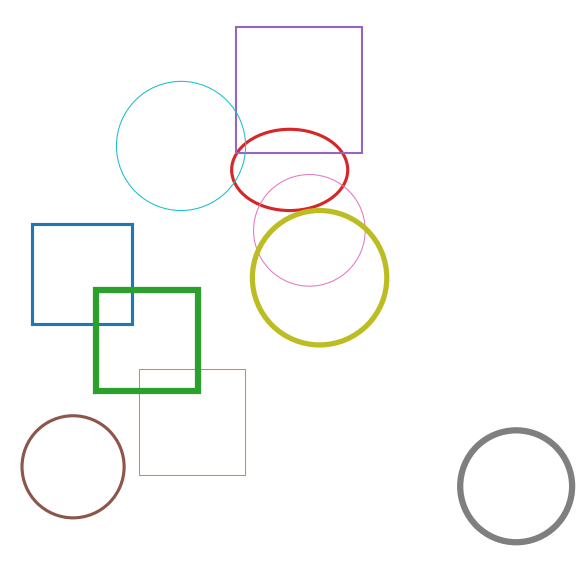[{"shape": "square", "thickness": 1.5, "radius": 0.43, "center": [0.143, 0.524]}, {"shape": "square", "thickness": 0.5, "radius": 0.46, "center": [0.332, 0.268]}, {"shape": "square", "thickness": 3, "radius": 0.44, "center": [0.255, 0.41]}, {"shape": "oval", "thickness": 1.5, "radius": 0.5, "center": [0.502, 0.705]}, {"shape": "square", "thickness": 1, "radius": 0.55, "center": [0.517, 0.843]}, {"shape": "circle", "thickness": 1.5, "radius": 0.44, "center": [0.127, 0.191]}, {"shape": "circle", "thickness": 0.5, "radius": 0.48, "center": [0.536, 0.6]}, {"shape": "circle", "thickness": 3, "radius": 0.48, "center": [0.894, 0.157]}, {"shape": "circle", "thickness": 2.5, "radius": 0.58, "center": [0.553, 0.518]}, {"shape": "circle", "thickness": 0.5, "radius": 0.56, "center": [0.313, 0.746]}]